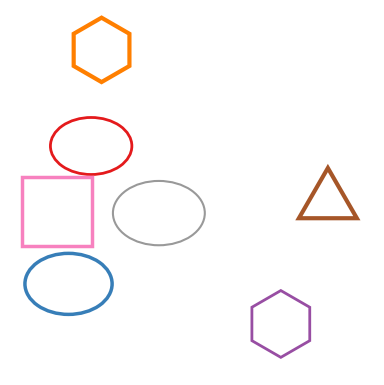[{"shape": "oval", "thickness": 2, "radius": 0.53, "center": [0.237, 0.621]}, {"shape": "oval", "thickness": 2.5, "radius": 0.57, "center": [0.178, 0.263]}, {"shape": "hexagon", "thickness": 2, "radius": 0.43, "center": [0.729, 0.159]}, {"shape": "hexagon", "thickness": 3, "radius": 0.42, "center": [0.264, 0.87]}, {"shape": "triangle", "thickness": 3, "radius": 0.43, "center": [0.852, 0.477]}, {"shape": "square", "thickness": 2.5, "radius": 0.45, "center": [0.148, 0.451]}, {"shape": "oval", "thickness": 1.5, "radius": 0.6, "center": [0.413, 0.447]}]